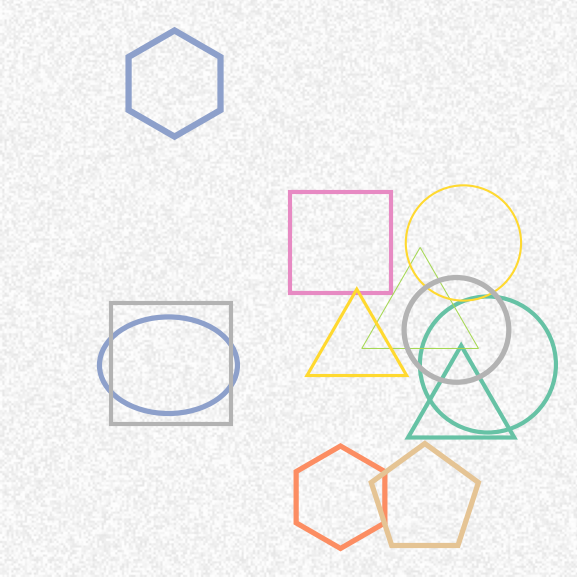[{"shape": "circle", "thickness": 2, "radius": 0.59, "center": [0.845, 0.368]}, {"shape": "triangle", "thickness": 2, "radius": 0.53, "center": [0.799, 0.295]}, {"shape": "hexagon", "thickness": 2.5, "radius": 0.44, "center": [0.59, 0.138]}, {"shape": "oval", "thickness": 2.5, "radius": 0.6, "center": [0.292, 0.367]}, {"shape": "hexagon", "thickness": 3, "radius": 0.46, "center": [0.302, 0.854]}, {"shape": "square", "thickness": 2, "radius": 0.44, "center": [0.59, 0.58]}, {"shape": "triangle", "thickness": 0.5, "radius": 0.58, "center": [0.728, 0.454]}, {"shape": "circle", "thickness": 1, "radius": 0.5, "center": [0.802, 0.578]}, {"shape": "triangle", "thickness": 1.5, "radius": 0.5, "center": [0.618, 0.399]}, {"shape": "pentagon", "thickness": 2.5, "radius": 0.49, "center": [0.736, 0.134]}, {"shape": "square", "thickness": 2, "radius": 0.52, "center": [0.296, 0.37]}, {"shape": "circle", "thickness": 2.5, "radius": 0.45, "center": [0.79, 0.428]}]